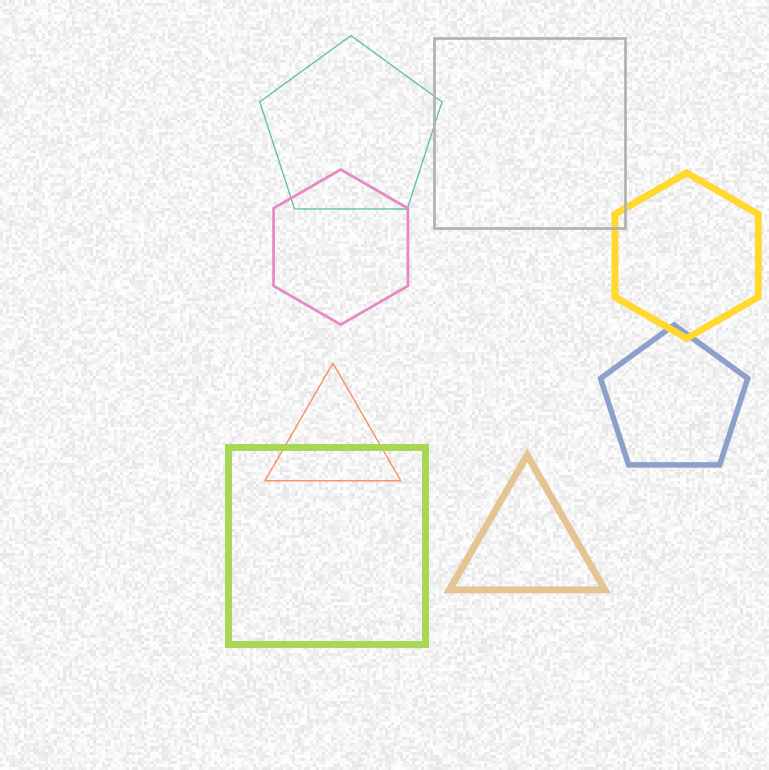[{"shape": "pentagon", "thickness": 0.5, "radius": 0.62, "center": [0.456, 0.829]}, {"shape": "triangle", "thickness": 0.5, "radius": 0.51, "center": [0.432, 0.427]}, {"shape": "pentagon", "thickness": 2, "radius": 0.5, "center": [0.875, 0.478]}, {"shape": "hexagon", "thickness": 1, "radius": 0.5, "center": [0.443, 0.679]}, {"shape": "square", "thickness": 2.5, "radius": 0.64, "center": [0.424, 0.291]}, {"shape": "hexagon", "thickness": 2.5, "radius": 0.54, "center": [0.892, 0.668]}, {"shape": "triangle", "thickness": 2.5, "radius": 0.58, "center": [0.685, 0.292]}, {"shape": "square", "thickness": 1, "radius": 0.62, "center": [0.687, 0.827]}]